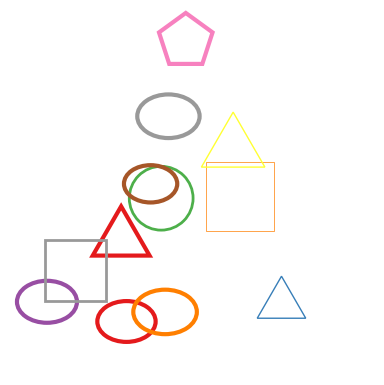[{"shape": "oval", "thickness": 3, "radius": 0.38, "center": [0.329, 0.165]}, {"shape": "triangle", "thickness": 3, "radius": 0.43, "center": [0.315, 0.379]}, {"shape": "triangle", "thickness": 1, "radius": 0.36, "center": [0.731, 0.21]}, {"shape": "circle", "thickness": 2, "radius": 0.41, "center": [0.419, 0.485]}, {"shape": "oval", "thickness": 3, "radius": 0.39, "center": [0.122, 0.216]}, {"shape": "square", "thickness": 0.5, "radius": 0.44, "center": [0.623, 0.489]}, {"shape": "oval", "thickness": 3, "radius": 0.41, "center": [0.429, 0.19]}, {"shape": "triangle", "thickness": 1, "radius": 0.48, "center": [0.606, 0.614]}, {"shape": "oval", "thickness": 3, "radius": 0.35, "center": [0.391, 0.523]}, {"shape": "pentagon", "thickness": 3, "radius": 0.37, "center": [0.483, 0.893]}, {"shape": "square", "thickness": 2, "radius": 0.39, "center": [0.197, 0.297]}, {"shape": "oval", "thickness": 3, "radius": 0.4, "center": [0.437, 0.698]}]